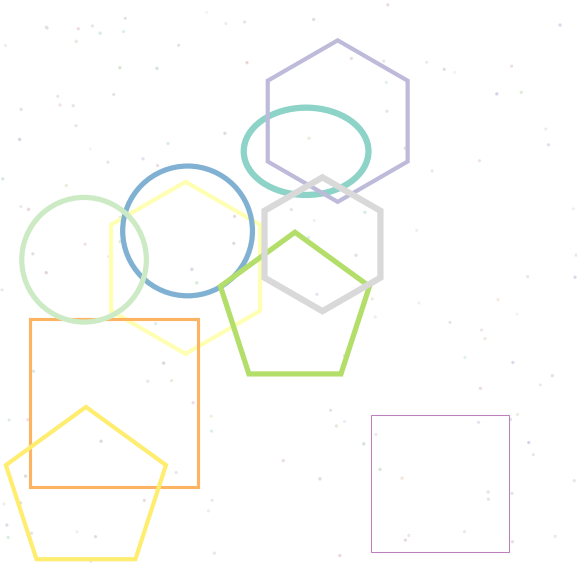[{"shape": "oval", "thickness": 3, "radius": 0.54, "center": [0.53, 0.737]}, {"shape": "hexagon", "thickness": 2, "radius": 0.74, "center": [0.321, 0.535]}, {"shape": "hexagon", "thickness": 2, "radius": 0.7, "center": [0.585, 0.789]}, {"shape": "circle", "thickness": 2.5, "radius": 0.56, "center": [0.325, 0.599]}, {"shape": "square", "thickness": 1.5, "radius": 0.73, "center": [0.197, 0.302]}, {"shape": "pentagon", "thickness": 2.5, "radius": 0.68, "center": [0.511, 0.461]}, {"shape": "hexagon", "thickness": 3, "radius": 0.58, "center": [0.558, 0.576]}, {"shape": "square", "thickness": 0.5, "radius": 0.59, "center": [0.762, 0.161]}, {"shape": "circle", "thickness": 2.5, "radius": 0.54, "center": [0.146, 0.549]}, {"shape": "pentagon", "thickness": 2, "radius": 0.73, "center": [0.149, 0.149]}]